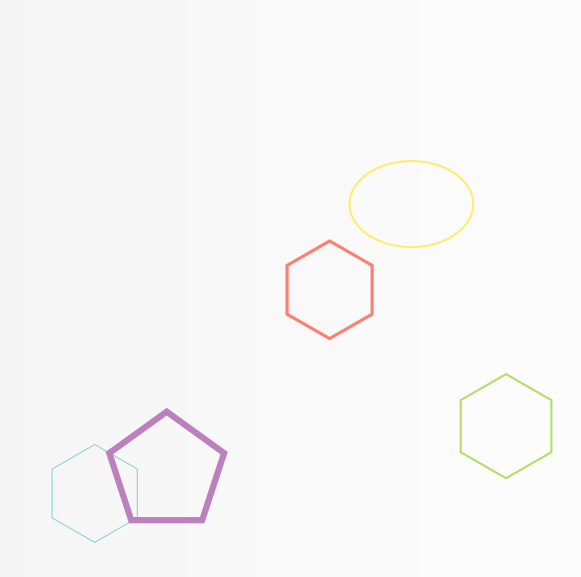[{"shape": "hexagon", "thickness": 0.5, "radius": 0.42, "center": [0.163, 0.145]}, {"shape": "hexagon", "thickness": 1.5, "radius": 0.42, "center": [0.567, 0.497]}, {"shape": "hexagon", "thickness": 1, "radius": 0.45, "center": [0.871, 0.261]}, {"shape": "pentagon", "thickness": 3, "radius": 0.52, "center": [0.287, 0.182]}, {"shape": "oval", "thickness": 1, "radius": 0.53, "center": [0.708, 0.646]}]